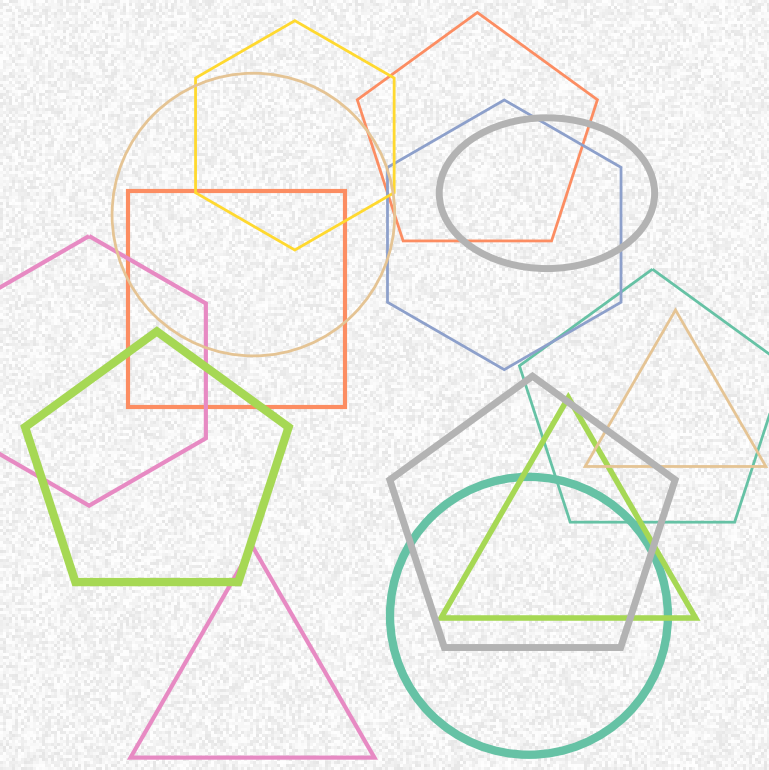[{"shape": "circle", "thickness": 3, "radius": 0.9, "center": [0.687, 0.2]}, {"shape": "pentagon", "thickness": 1, "radius": 0.91, "center": [0.847, 0.469]}, {"shape": "pentagon", "thickness": 1, "radius": 0.82, "center": [0.62, 0.82]}, {"shape": "square", "thickness": 1.5, "radius": 0.7, "center": [0.307, 0.611]}, {"shape": "hexagon", "thickness": 1, "radius": 0.88, "center": [0.655, 0.695]}, {"shape": "hexagon", "thickness": 1.5, "radius": 0.88, "center": [0.116, 0.518]}, {"shape": "triangle", "thickness": 1.5, "radius": 0.91, "center": [0.328, 0.108]}, {"shape": "pentagon", "thickness": 3, "radius": 0.9, "center": [0.204, 0.39]}, {"shape": "triangle", "thickness": 2, "radius": 0.95, "center": [0.738, 0.293]}, {"shape": "hexagon", "thickness": 1, "radius": 0.74, "center": [0.383, 0.824]}, {"shape": "triangle", "thickness": 1, "radius": 0.68, "center": [0.877, 0.462]}, {"shape": "circle", "thickness": 1, "radius": 0.92, "center": [0.329, 0.721]}, {"shape": "oval", "thickness": 2.5, "radius": 0.7, "center": [0.71, 0.749]}, {"shape": "pentagon", "thickness": 2.5, "radius": 0.97, "center": [0.692, 0.317]}]